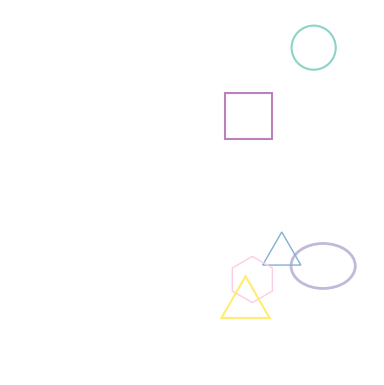[{"shape": "circle", "thickness": 1.5, "radius": 0.29, "center": [0.815, 0.876]}, {"shape": "oval", "thickness": 2, "radius": 0.42, "center": [0.839, 0.309]}, {"shape": "triangle", "thickness": 1, "radius": 0.29, "center": [0.732, 0.34]}, {"shape": "hexagon", "thickness": 1, "radius": 0.3, "center": [0.655, 0.274]}, {"shape": "square", "thickness": 1.5, "radius": 0.3, "center": [0.646, 0.699]}, {"shape": "triangle", "thickness": 1.5, "radius": 0.36, "center": [0.638, 0.21]}]